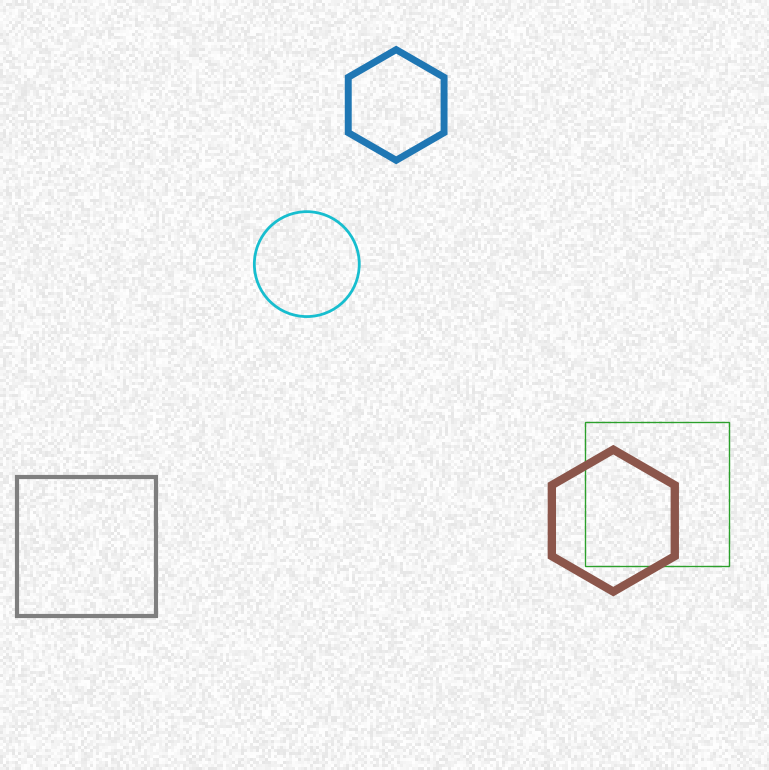[{"shape": "hexagon", "thickness": 2.5, "radius": 0.36, "center": [0.514, 0.864]}, {"shape": "square", "thickness": 0.5, "radius": 0.47, "center": [0.853, 0.358]}, {"shape": "hexagon", "thickness": 3, "radius": 0.46, "center": [0.797, 0.324]}, {"shape": "square", "thickness": 1.5, "radius": 0.45, "center": [0.113, 0.29]}, {"shape": "circle", "thickness": 1, "radius": 0.34, "center": [0.398, 0.657]}]